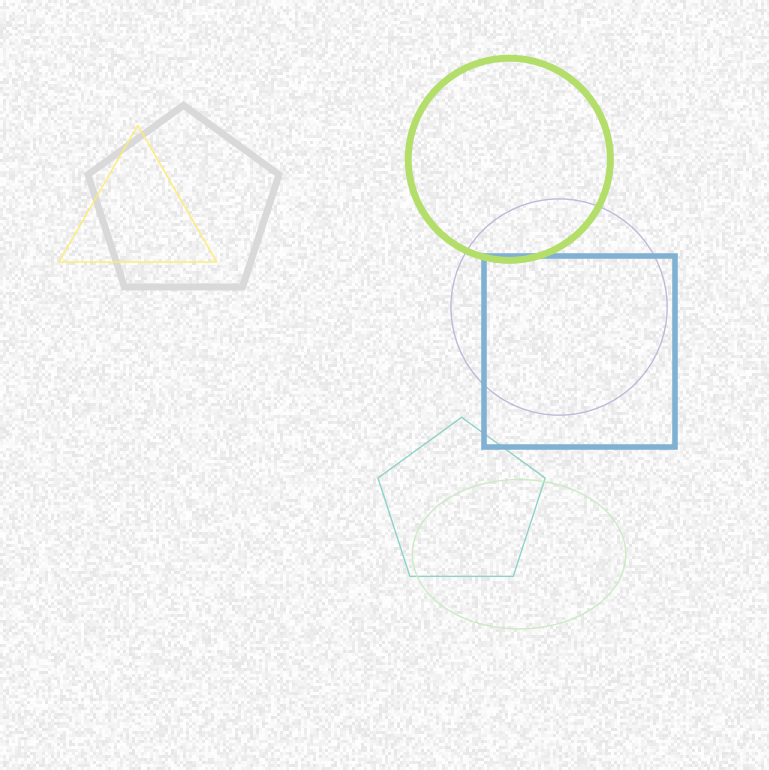[{"shape": "pentagon", "thickness": 0.5, "radius": 0.57, "center": [0.599, 0.344]}, {"shape": "circle", "thickness": 0.5, "radius": 0.7, "center": [0.726, 0.601]}, {"shape": "square", "thickness": 2, "radius": 0.62, "center": [0.753, 0.544]}, {"shape": "circle", "thickness": 2.5, "radius": 0.66, "center": [0.661, 0.793]}, {"shape": "pentagon", "thickness": 2.5, "radius": 0.65, "center": [0.238, 0.733]}, {"shape": "oval", "thickness": 0.5, "radius": 0.69, "center": [0.674, 0.28]}, {"shape": "triangle", "thickness": 0.5, "radius": 0.59, "center": [0.179, 0.719]}]